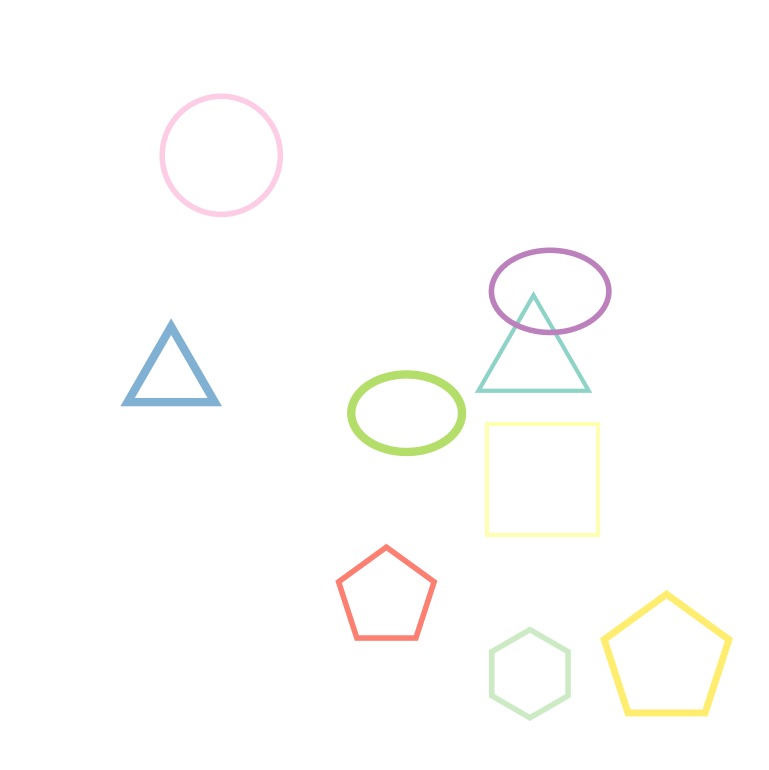[{"shape": "triangle", "thickness": 1.5, "radius": 0.41, "center": [0.693, 0.534]}, {"shape": "square", "thickness": 1.5, "radius": 0.36, "center": [0.705, 0.378]}, {"shape": "pentagon", "thickness": 2, "radius": 0.33, "center": [0.502, 0.224]}, {"shape": "triangle", "thickness": 3, "radius": 0.33, "center": [0.222, 0.51]}, {"shape": "oval", "thickness": 3, "radius": 0.36, "center": [0.528, 0.463]}, {"shape": "circle", "thickness": 2, "radius": 0.38, "center": [0.287, 0.798]}, {"shape": "oval", "thickness": 2, "radius": 0.38, "center": [0.714, 0.622]}, {"shape": "hexagon", "thickness": 2, "radius": 0.29, "center": [0.688, 0.125]}, {"shape": "pentagon", "thickness": 2.5, "radius": 0.43, "center": [0.866, 0.143]}]